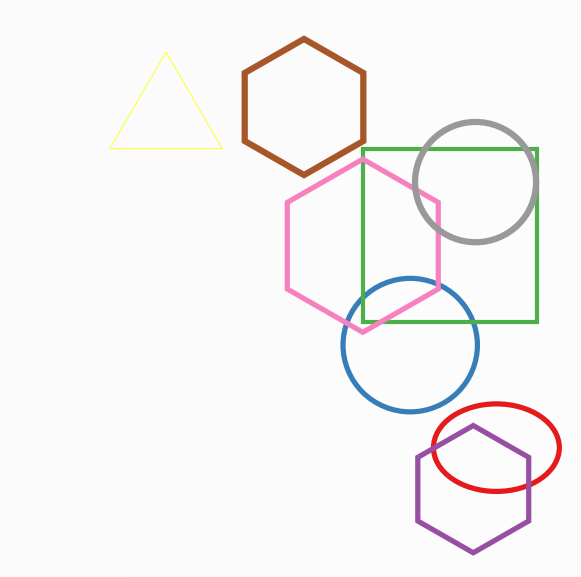[{"shape": "oval", "thickness": 2.5, "radius": 0.54, "center": [0.854, 0.224]}, {"shape": "circle", "thickness": 2.5, "radius": 0.58, "center": [0.706, 0.402]}, {"shape": "square", "thickness": 2, "radius": 0.75, "center": [0.774, 0.591]}, {"shape": "hexagon", "thickness": 2.5, "radius": 0.55, "center": [0.814, 0.152]}, {"shape": "triangle", "thickness": 0.5, "radius": 0.56, "center": [0.286, 0.798]}, {"shape": "hexagon", "thickness": 3, "radius": 0.59, "center": [0.523, 0.814]}, {"shape": "hexagon", "thickness": 2.5, "radius": 0.75, "center": [0.624, 0.574]}, {"shape": "circle", "thickness": 3, "radius": 0.52, "center": [0.818, 0.684]}]